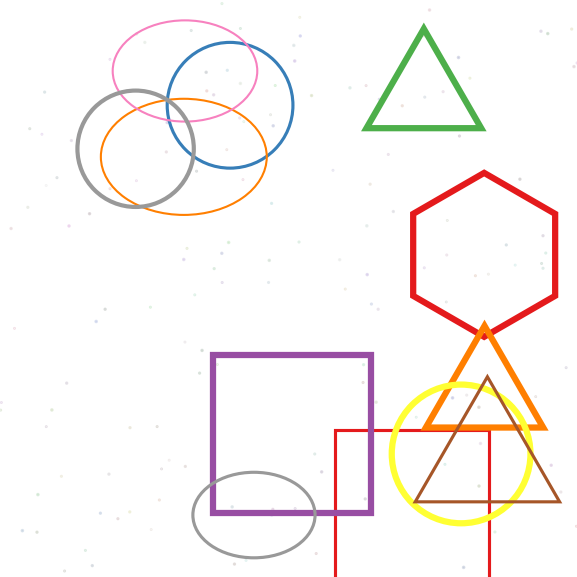[{"shape": "hexagon", "thickness": 3, "radius": 0.71, "center": [0.838, 0.558]}, {"shape": "square", "thickness": 1.5, "radius": 0.67, "center": [0.713, 0.12]}, {"shape": "circle", "thickness": 1.5, "radius": 0.54, "center": [0.398, 0.817]}, {"shape": "triangle", "thickness": 3, "radius": 0.57, "center": [0.734, 0.835]}, {"shape": "square", "thickness": 3, "radius": 0.69, "center": [0.506, 0.247]}, {"shape": "oval", "thickness": 1, "radius": 0.72, "center": [0.318, 0.728]}, {"shape": "triangle", "thickness": 3, "radius": 0.59, "center": [0.839, 0.317]}, {"shape": "circle", "thickness": 3, "radius": 0.6, "center": [0.798, 0.213]}, {"shape": "triangle", "thickness": 1.5, "radius": 0.72, "center": [0.844, 0.202]}, {"shape": "oval", "thickness": 1, "radius": 0.63, "center": [0.32, 0.876]}, {"shape": "circle", "thickness": 2, "radius": 0.5, "center": [0.235, 0.742]}, {"shape": "oval", "thickness": 1.5, "radius": 0.53, "center": [0.44, 0.107]}]